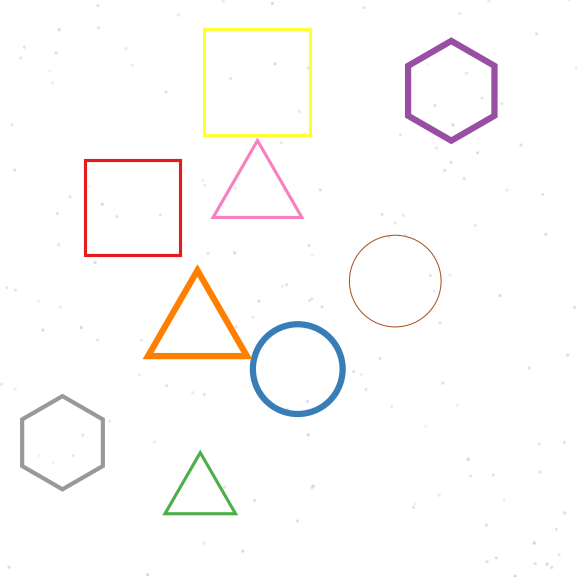[{"shape": "square", "thickness": 1.5, "radius": 0.41, "center": [0.229, 0.639]}, {"shape": "circle", "thickness": 3, "radius": 0.39, "center": [0.516, 0.36]}, {"shape": "triangle", "thickness": 1.5, "radius": 0.35, "center": [0.347, 0.145]}, {"shape": "hexagon", "thickness": 3, "radius": 0.43, "center": [0.781, 0.842]}, {"shape": "triangle", "thickness": 3, "radius": 0.49, "center": [0.342, 0.432]}, {"shape": "square", "thickness": 1.5, "radius": 0.46, "center": [0.446, 0.856]}, {"shape": "circle", "thickness": 0.5, "radius": 0.4, "center": [0.684, 0.512]}, {"shape": "triangle", "thickness": 1.5, "radius": 0.44, "center": [0.446, 0.667]}, {"shape": "hexagon", "thickness": 2, "radius": 0.4, "center": [0.108, 0.233]}]